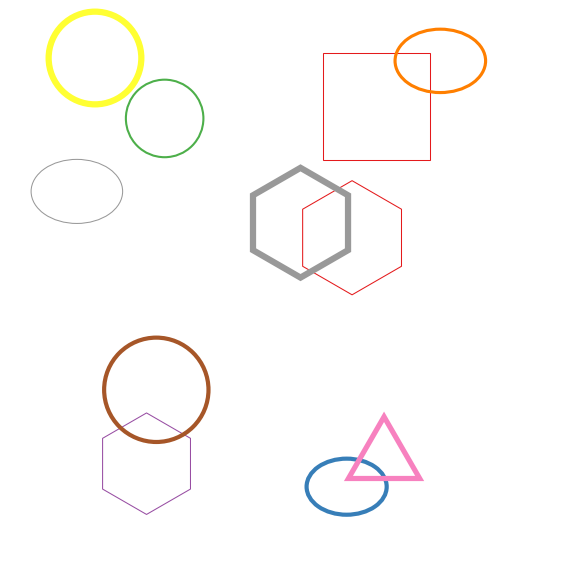[{"shape": "hexagon", "thickness": 0.5, "radius": 0.49, "center": [0.61, 0.587]}, {"shape": "square", "thickness": 0.5, "radius": 0.46, "center": [0.652, 0.815]}, {"shape": "oval", "thickness": 2, "radius": 0.35, "center": [0.6, 0.156]}, {"shape": "circle", "thickness": 1, "radius": 0.34, "center": [0.285, 0.794]}, {"shape": "hexagon", "thickness": 0.5, "radius": 0.44, "center": [0.254, 0.196]}, {"shape": "oval", "thickness": 1.5, "radius": 0.39, "center": [0.762, 0.894]}, {"shape": "circle", "thickness": 3, "radius": 0.4, "center": [0.164, 0.899]}, {"shape": "circle", "thickness": 2, "radius": 0.45, "center": [0.271, 0.324]}, {"shape": "triangle", "thickness": 2.5, "radius": 0.36, "center": [0.665, 0.206]}, {"shape": "oval", "thickness": 0.5, "radius": 0.4, "center": [0.133, 0.668]}, {"shape": "hexagon", "thickness": 3, "radius": 0.48, "center": [0.52, 0.613]}]